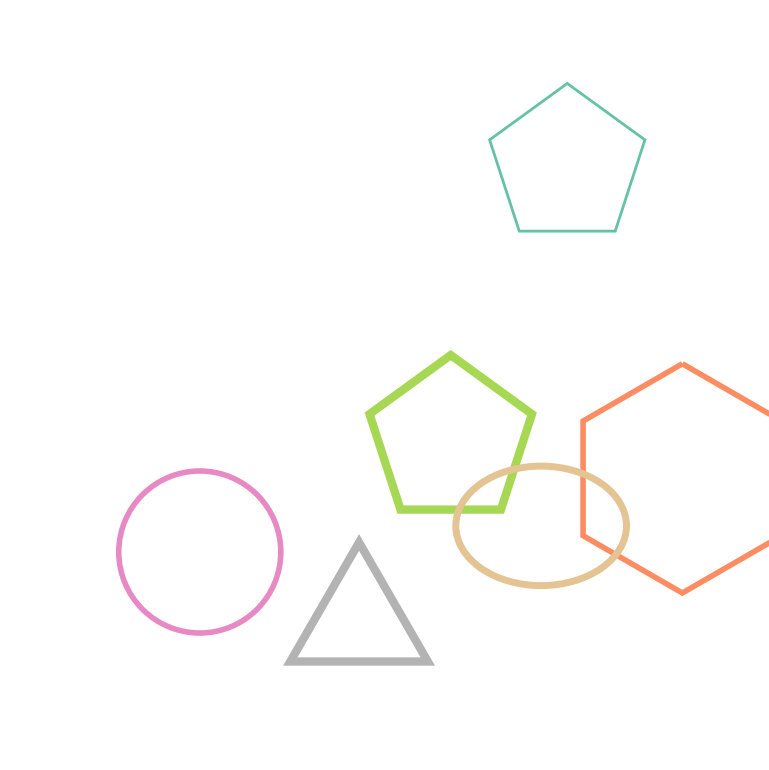[{"shape": "pentagon", "thickness": 1, "radius": 0.53, "center": [0.737, 0.786]}, {"shape": "hexagon", "thickness": 2, "radius": 0.74, "center": [0.886, 0.379]}, {"shape": "circle", "thickness": 2, "radius": 0.53, "center": [0.259, 0.283]}, {"shape": "pentagon", "thickness": 3, "radius": 0.55, "center": [0.585, 0.428]}, {"shape": "oval", "thickness": 2.5, "radius": 0.55, "center": [0.703, 0.317]}, {"shape": "triangle", "thickness": 3, "radius": 0.52, "center": [0.466, 0.192]}]